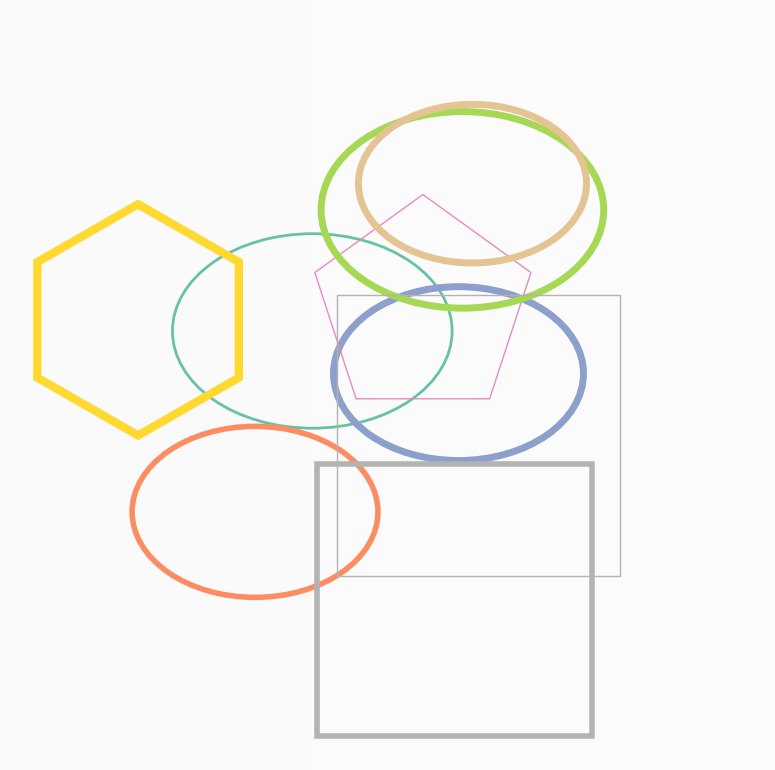[{"shape": "oval", "thickness": 1, "radius": 0.9, "center": [0.403, 0.57]}, {"shape": "oval", "thickness": 2, "radius": 0.79, "center": [0.329, 0.335]}, {"shape": "oval", "thickness": 2.5, "radius": 0.81, "center": [0.592, 0.515]}, {"shape": "pentagon", "thickness": 0.5, "radius": 0.73, "center": [0.546, 0.601]}, {"shape": "oval", "thickness": 2.5, "radius": 0.91, "center": [0.597, 0.727]}, {"shape": "hexagon", "thickness": 3, "radius": 0.75, "center": [0.178, 0.585]}, {"shape": "oval", "thickness": 2.5, "radius": 0.74, "center": [0.61, 0.761]}, {"shape": "square", "thickness": 2, "radius": 0.89, "center": [0.587, 0.221]}, {"shape": "square", "thickness": 0.5, "radius": 0.91, "center": [0.617, 0.434]}]